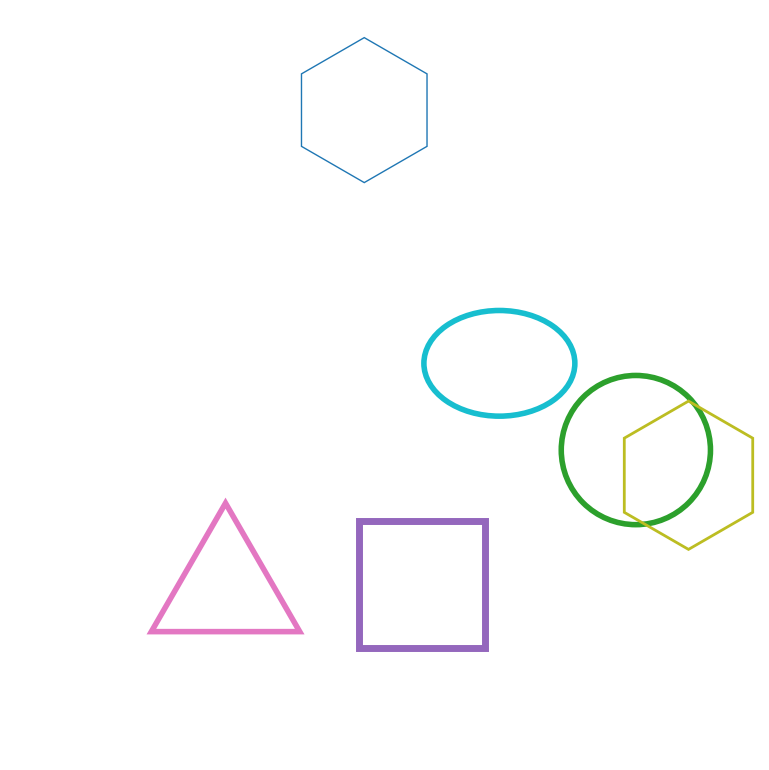[{"shape": "hexagon", "thickness": 0.5, "radius": 0.47, "center": [0.473, 0.857]}, {"shape": "circle", "thickness": 2, "radius": 0.48, "center": [0.826, 0.416]}, {"shape": "square", "thickness": 2.5, "radius": 0.41, "center": [0.548, 0.241]}, {"shape": "triangle", "thickness": 2, "radius": 0.56, "center": [0.293, 0.235]}, {"shape": "hexagon", "thickness": 1, "radius": 0.48, "center": [0.894, 0.383]}, {"shape": "oval", "thickness": 2, "radius": 0.49, "center": [0.649, 0.528]}]